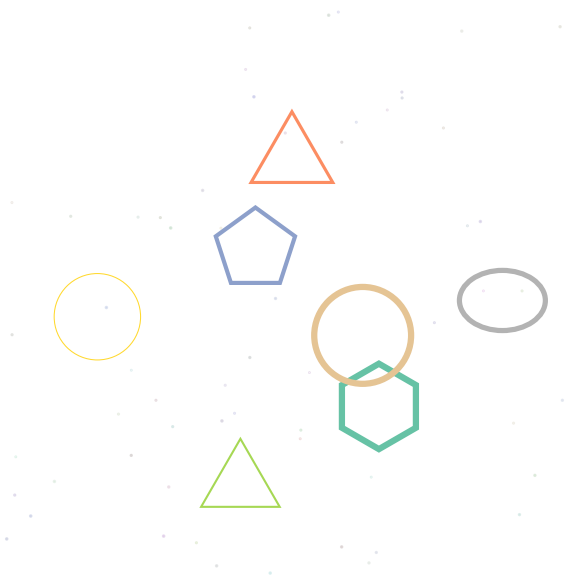[{"shape": "hexagon", "thickness": 3, "radius": 0.37, "center": [0.656, 0.295]}, {"shape": "triangle", "thickness": 1.5, "radius": 0.41, "center": [0.505, 0.724]}, {"shape": "pentagon", "thickness": 2, "radius": 0.36, "center": [0.442, 0.568]}, {"shape": "triangle", "thickness": 1, "radius": 0.39, "center": [0.416, 0.161]}, {"shape": "circle", "thickness": 0.5, "radius": 0.37, "center": [0.169, 0.451]}, {"shape": "circle", "thickness": 3, "radius": 0.42, "center": [0.628, 0.418]}, {"shape": "oval", "thickness": 2.5, "radius": 0.37, "center": [0.87, 0.479]}]